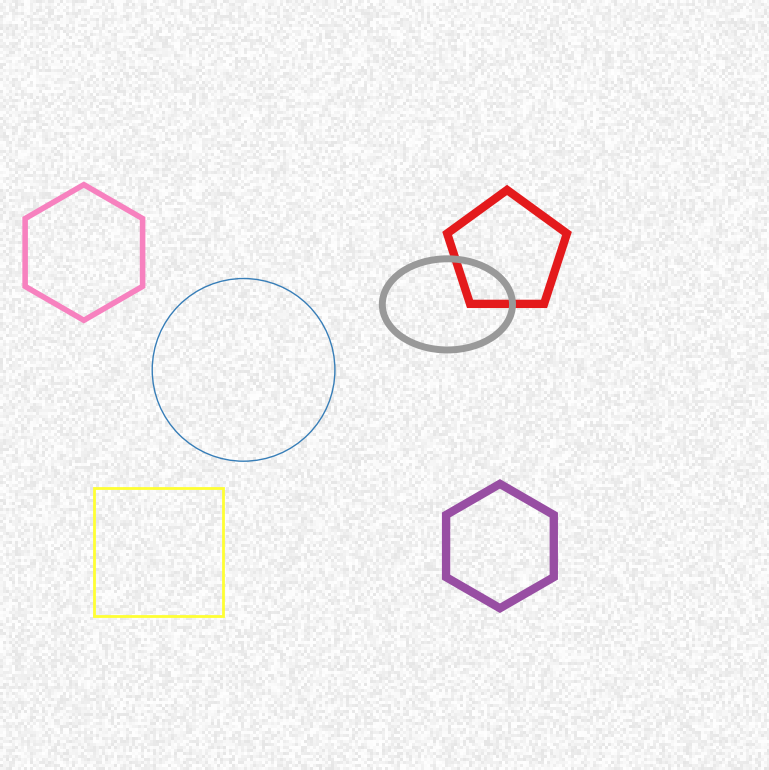[{"shape": "pentagon", "thickness": 3, "radius": 0.41, "center": [0.659, 0.672]}, {"shape": "circle", "thickness": 0.5, "radius": 0.59, "center": [0.316, 0.52]}, {"shape": "hexagon", "thickness": 3, "radius": 0.4, "center": [0.649, 0.291]}, {"shape": "square", "thickness": 1, "radius": 0.42, "center": [0.206, 0.283]}, {"shape": "hexagon", "thickness": 2, "radius": 0.44, "center": [0.109, 0.672]}, {"shape": "oval", "thickness": 2.5, "radius": 0.42, "center": [0.581, 0.605]}]